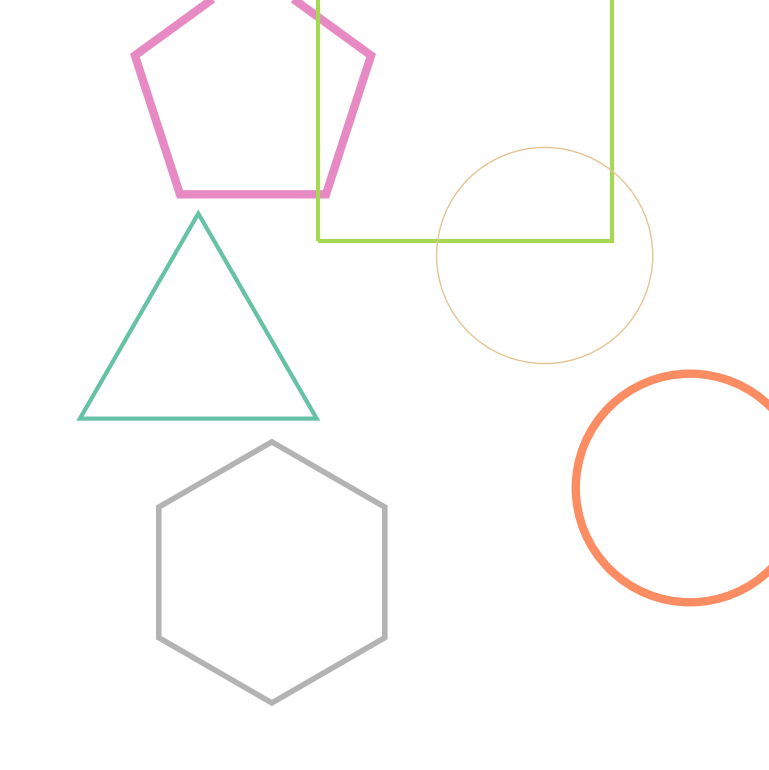[{"shape": "triangle", "thickness": 1.5, "radius": 0.89, "center": [0.258, 0.545]}, {"shape": "circle", "thickness": 3, "radius": 0.74, "center": [0.896, 0.366]}, {"shape": "pentagon", "thickness": 3, "radius": 0.81, "center": [0.329, 0.878]}, {"shape": "square", "thickness": 1.5, "radius": 0.95, "center": [0.604, 0.877]}, {"shape": "circle", "thickness": 0.5, "radius": 0.7, "center": [0.707, 0.668]}, {"shape": "hexagon", "thickness": 2, "radius": 0.85, "center": [0.353, 0.257]}]